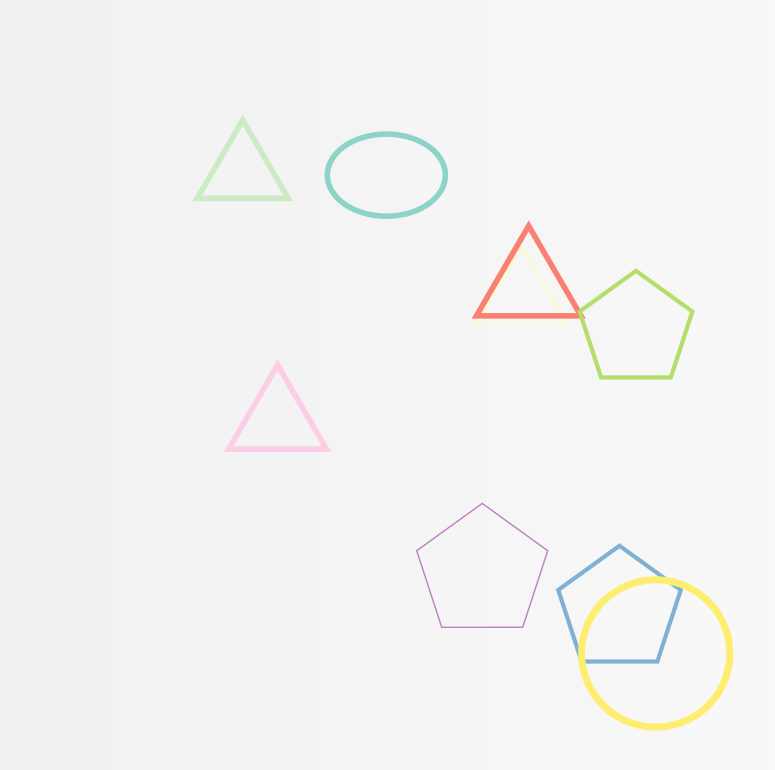[{"shape": "oval", "thickness": 2, "radius": 0.38, "center": [0.499, 0.773]}, {"shape": "triangle", "thickness": 0.5, "radius": 0.34, "center": [0.673, 0.613]}, {"shape": "triangle", "thickness": 2, "radius": 0.39, "center": [0.682, 0.629]}, {"shape": "pentagon", "thickness": 1.5, "radius": 0.42, "center": [0.799, 0.208]}, {"shape": "pentagon", "thickness": 1.5, "radius": 0.38, "center": [0.821, 0.572]}, {"shape": "triangle", "thickness": 2, "radius": 0.36, "center": [0.358, 0.453]}, {"shape": "pentagon", "thickness": 0.5, "radius": 0.44, "center": [0.622, 0.257]}, {"shape": "triangle", "thickness": 2, "radius": 0.34, "center": [0.313, 0.776]}, {"shape": "circle", "thickness": 2.5, "radius": 0.48, "center": [0.846, 0.151]}]